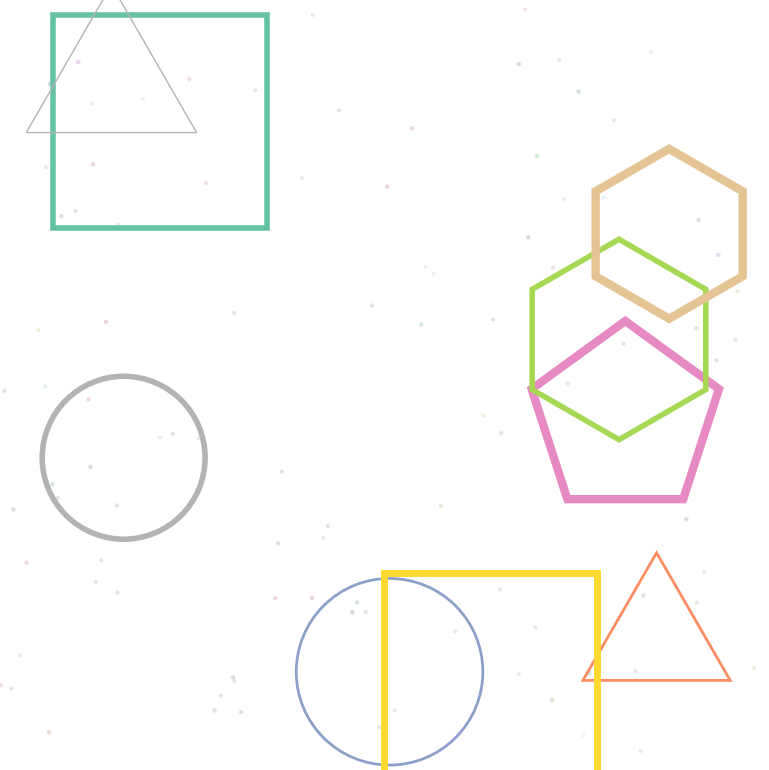[{"shape": "square", "thickness": 2, "radius": 0.69, "center": [0.208, 0.842]}, {"shape": "triangle", "thickness": 1, "radius": 0.55, "center": [0.853, 0.172]}, {"shape": "circle", "thickness": 1, "radius": 0.61, "center": [0.506, 0.128]}, {"shape": "pentagon", "thickness": 3, "radius": 0.64, "center": [0.812, 0.455]}, {"shape": "hexagon", "thickness": 2, "radius": 0.65, "center": [0.804, 0.559]}, {"shape": "square", "thickness": 2.5, "radius": 0.69, "center": [0.637, 0.117]}, {"shape": "hexagon", "thickness": 3, "radius": 0.55, "center": [0.869, 0.696]}, {"shape": "triangle", "thickness": 0.5, "radius": 0.64, "center": [0.145, 0.892]}, {"shape": "circle", "thickness": 2, "radius": 0.53, "center": [0.161, 0.406]}]